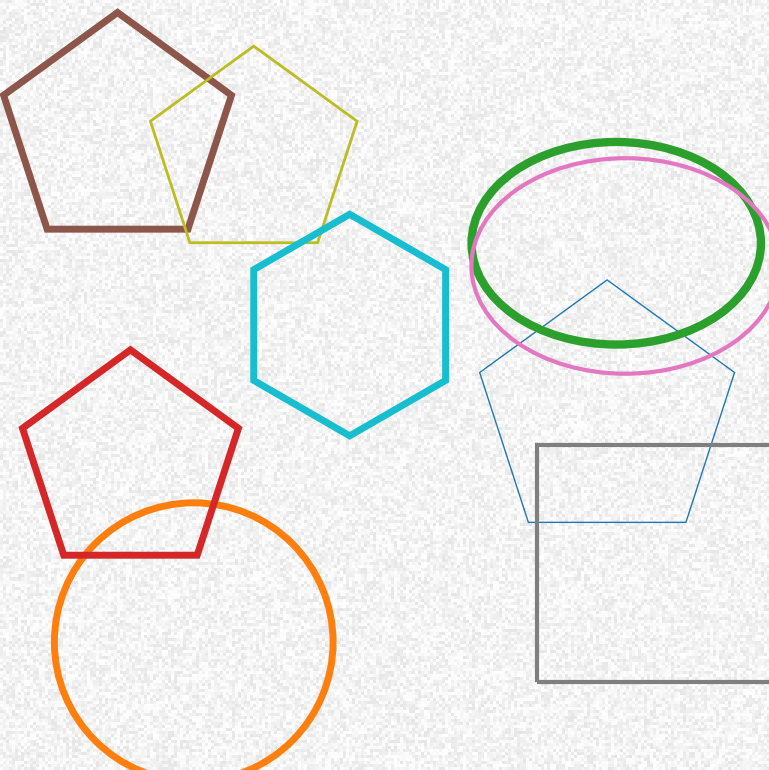[{"shape": "pentagon", "thickness": 0.5, "radius": 0.87, "center": [0.788, 0.462]}, {"shape": "circle", "thickness": 2.5, "radius": 0.9, "center": [0.252, 0.166]}, {"shape": "oval", "thickness": 3, "radius": 0.94, "center": [0.8, 0.684]}, {"shape": "pentagon", "thickness": 2.5, "radius": 0.74, "center": [0.169, 0.398]}, {"shape": "pentagon", "thickness": 2.5, "radius": 0.78, "center": [0.153, 0.828]}, {"shape": "oval", "thickness": 1.5, "radius": 1.0, "center": [0.812, 0.655]}, {"shape": "square", "thickness": 1.5, "radius": 0.77, "center": [0.851, 0.268]}, {"shape": "pentagon", "thickness": 1, "radius": 0.71, "center": [0.33, 0.799]}, {"shape": "hexagon", "thickness": 2.5, "radius": 0.72, "center": [0.454, 0.578]}]